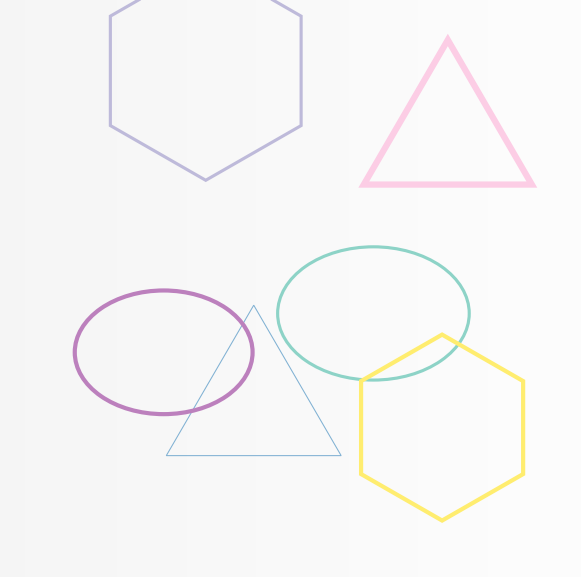[{"shape": "oval", "thickness": 1.5, "radius": 0.82, "center": [0.642, 0.456]}, {"shape": "hexagon", "thickness": 1.5, "radius": 0.95, "center": [0.354, 0.876]}, {"shape": "triangle", "thickness": 0.5, "radius": 0.87, "center": [0.437, 0.297]}, {"shape": "triangle", "thickness": 3, "radius": 0.83, "center": [0.77, 0.763]}, {"shape": "oval", "thickness": 2, "radius": 0.76, "center": [0.282, 0.389]}, {"shape": "hexagon", "thickness": 2, "radius": 0.8, "center": [0.761, 0.259]}]